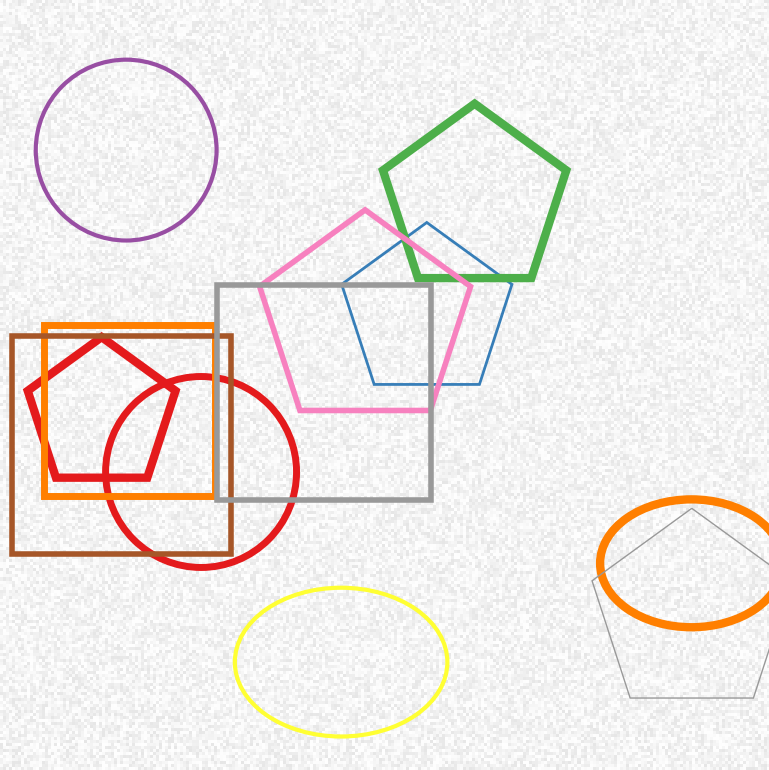[{"shape": "pentagon", "thickness": 3, "radius": 0.5, "center": [0.132, 0.461]}, {"shape": "circle", "thickness": 2.5, "radius": 0.62, "center": [0.261, 0.387]}, {"shape": "pentagon", "thickness": 1, "radius": 0.58, "center": [0.554, 0.595]}, {"shape": "pentagon", "thickness": 3, "radius": 0.63, "center": [0.616, 0.74]}, {"shape": "circle", "thickness": 1.5, "radius": 0.59, "center": [0.164, 0.805]}, {"shape": "square", "thickness": 2.5, "radius": 0.55, "center": [0.168, 0.467]}, {"shape": "oval", "thickness": 3, "radius": 0.59, "center": [0.898, 0.268]}, {"shape": "oval", "thickness": 1.5, "radius": 0.69, "center": [0.443, 0.14]}, {"shape": "square", "thickness": 2, "radius": 0.71, "center": [0.158, 0.422]}, {"shape": "pentagon", "thickness": 2, "radius": 0.72, "center": [0.474, 0.583]}, {"shape": "pentagon", "thickness": 0.5, "radius": 0.68, "center": [0.898, 0.204]}, {"shape": "square", "thickness": 2, "radius": 0.7, "center": [0.421, 0.49]}]